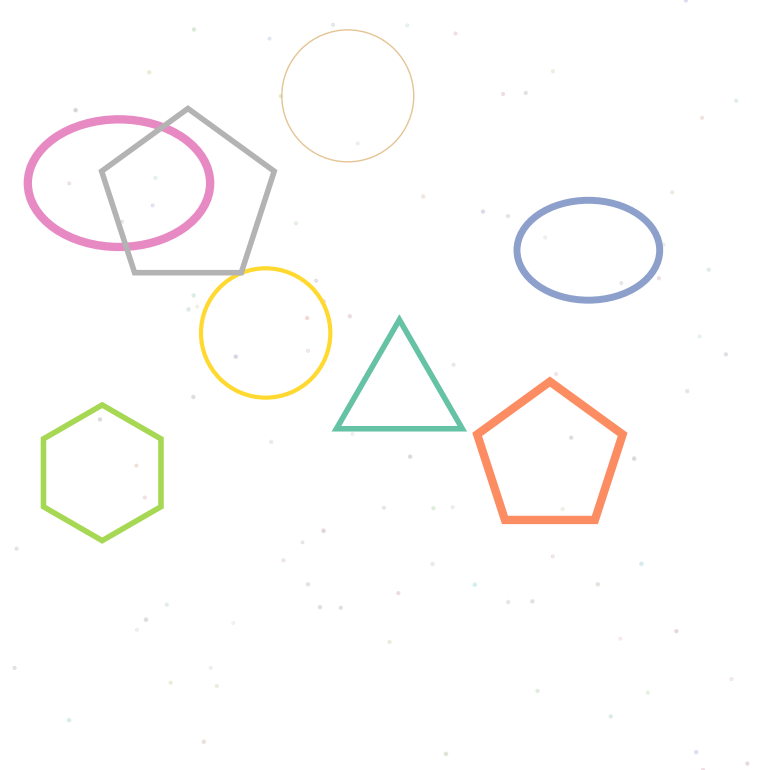[{"shape": "triangle", "thickness": 2, "radius": 0.47, "center": [0.519, 0.49]}, {"shape": "pentagon", "thickness": 3, "radius": 0.5, "center": [0.714, 0.405]}, {"shape": "oval", "thickness": 2.5, "radius": 0.46, "center": [0.764, 0.675]}, {"shape": "oval", "thickness": 3, "radius": 0.59, "center": [0.155, 0.762]}, {"shape": "hexagon", "thickness": 2, "radius": 0.44, "center": [0.133, 0.386]}, {"shape": "circle", "thickness": 1.5, "radius": 0.42, "center": [0.345, 0.568]}, {"shape": "circle", "thickness": 0.5, "radius": 0.43, "center": [0.452, 0.875]}, {"shape": "pentagon", "thickness": 2, "radius": 0.59, "center": [0.244, 0.741]}]